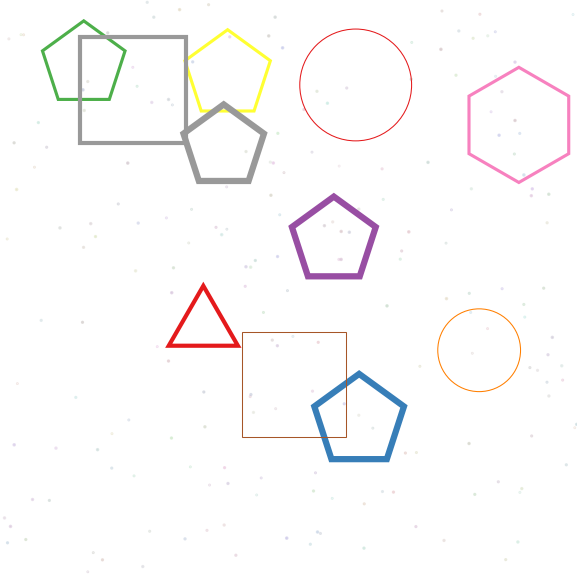[{"shape": "triangle", "thickness": 2, "radius": 0.35, "center": [0.352, 0.435]}, {"shape": "circle", "thickness": 0.5, "radius": 0.48, "center": [0.616, 0.852]}, {"shape": "pentagon", "thickness": 3, "radius": 0.41, "center": [0.622, 0.27]}, {"shape": "pentagon", "thickness": 1.5, "radius": 0.38, "center": [0.145, 0.888]}, {"shape": "pentagon", "thickness": 3, "radius": 0.38, "center": [0.578, 0.582]}, {"shape": "circle", "thickness": 0.5, "radius": 0.36, "center": [0.83, 0.393]}, {"shape": "pentagon", "thickness": 1.5, "radius": 0.39, "center": [0.394, 0.87]}, {"shape": "square", "thickness": 0.5, "radius": 0.45, "center": [0.509, 0.333]}, {"shape": "hexagon", "thickness": 1.5, "radius": 0.5, "center": [0.898, 0.783]}, {"shape": "square", "thickness": 2, "radius": 0.46, "center": [0.23, 0.843]}, {"shape": "pentagon", "thickness": 3, "radius": 0.37, "center": [0.387, 0.745]}]